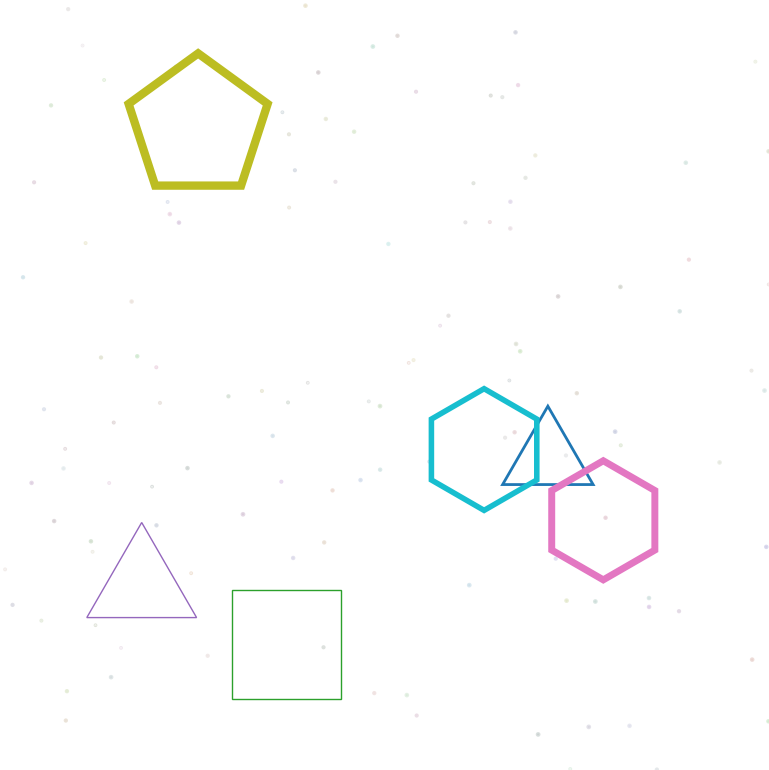[{"shape": "triangle", "thickness": 1, "radius": 0.34, "center": [0.712, 0.405]}, {"shape": "square", "thickness": 0.5, "radius": 0.35, "center": [0.372, 0.164]}, {"shape": "triangle", "thickness": 0.5, "radius": 0.41, "center": [0.184, 0.239]}, {"shape": "hexagon", "thickness": 2.5, "radius": 0.39, "center": [0.783, 0.324]}, {"shape": "pentagon", "thickness": 3, "radius": 0.47, "center": [0.257, 0.836]}, {"shape": "hexagon", "thickness": 2, "radius": 0.4, "center": [0.629, 0.416]}]